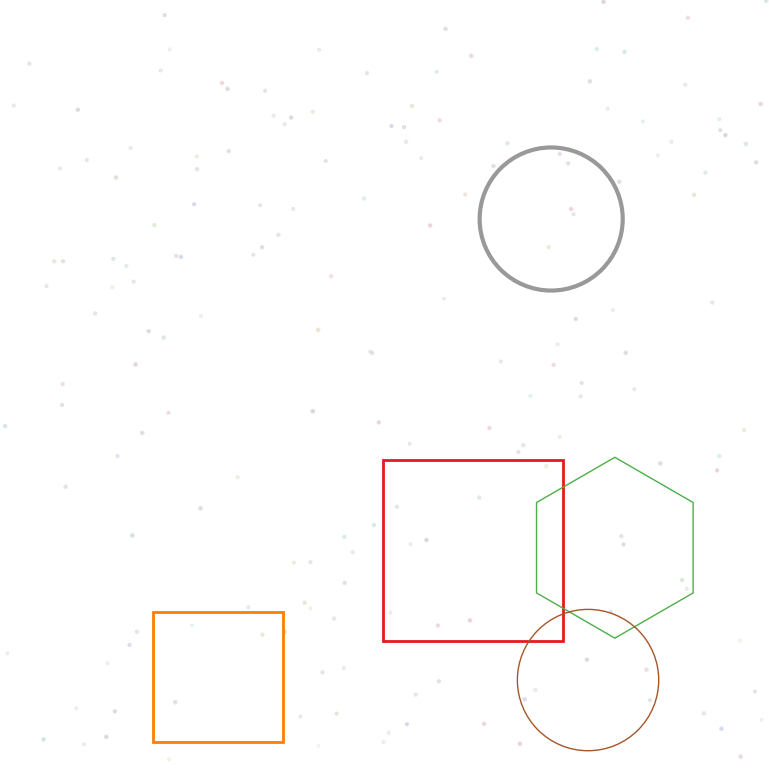[{"shape": "square", "thickness": 1, "radius": 0.59, "center": [0.614, 0.285]}, {"shape": "hexagon", "thickness": 0.5, "radius": 0.59, "center": [0.798, 0.289]}, {"shape": "square", "thickness": 1, "radius": 0.42, "center": [0.283, 0.121]}, {"shape": "circle", "thickness": 0.5, "radius": 0.46, "center": [0.764, 0.117]}, {"shape": "circle", "thickness": 1.5, "radius": 0.46, "center": [0.716, 0.716]}]